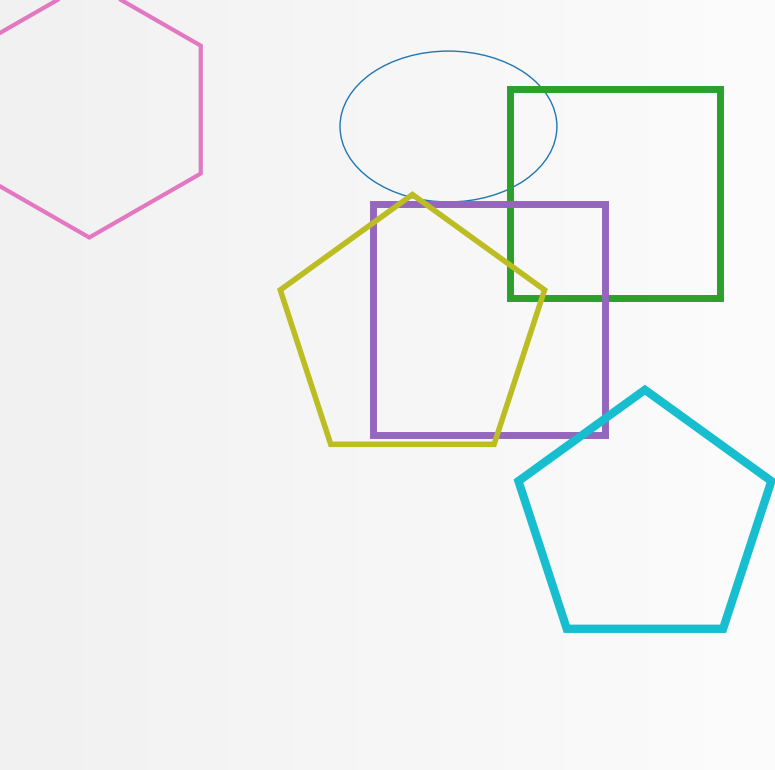[{"shape": "oval", "thickness": 0.5, "radius": 0.7, "center": [0.579, 0.836]}, {"shape": "square", "thickness": 2.5, "radius": 0.68, "center": [0.794, 0.749]}, {"shape": "square", "thickness": 2.5, "radius": 0.75, "center": [0.63, 0.585]}, {"shape": "hexagon", "thickness": 1.5, "radius": 0.83, "center": [0.115, 0.858]}, {"shape": "pentagon", "thickness": 2, "radius": 0.9, "center": [0.532, 0.568]}, {"shape": "pentagon", "thickness": 3, "radius": 0.86, "center": [0.832, 0.322]}]